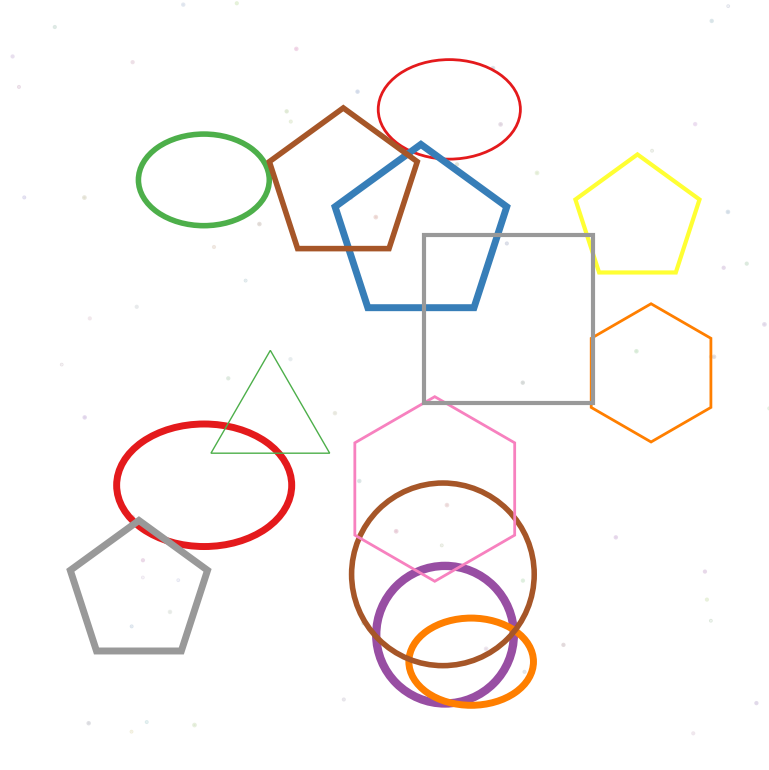[{"shape": "oval", "thickness": 2.5, "radius": 0.57, "center": [0.265, 0.37]}, {"shape": "oval", "thickness": 1, "radius": 0.46, "center": [0.584, 0.858]}, {"shape": "pentagon", "thickness": 2.5, "radius": 0.59, "center": [0.547, 0.695]}, {"shape": "oval", "thickness": 2, "radius": 0.42, "center": [0.265, 0.766]}, {"shape": "triangle", "thickness": 0.5, "radius": 0.45, "center": [0.351, 0.456]}, {"shape": "circle", "thickness": 3, "radius": 0.45, "center": [0.578, 0.176]}, {"shape": "hexagon", "thickness": 1, "radius": 0.45, "center": [0.846, 0.516]}, {"shape": "oval", "thickness": 2.5, "radius": 0.4, "center": [0.612, 0.141]}, {"shape": "pentagon", "thickness": 1.5, "radius": 0.42, "center": [0.828, 0.715]}, {"shape": "pentagon", "thickness": 2, "radius": 0.5, "center": [0.446, 0.759]}, {"shape": "circle", "thickness": 2, "radius": 0.59, "center": [0.575, 0.254]}, {"shape": "hexagon", "thickness": 1, "radius": 0.6, "center": [0.565, 0.365]}, {"shape": "pentagon", "thickness": 2.5, "radius": 0.47, "center": [0.18, 0.23]}, {"shape": "square", "thickness": 1.5, "radius": 0.55, "center": [0.661, 0.586]}]